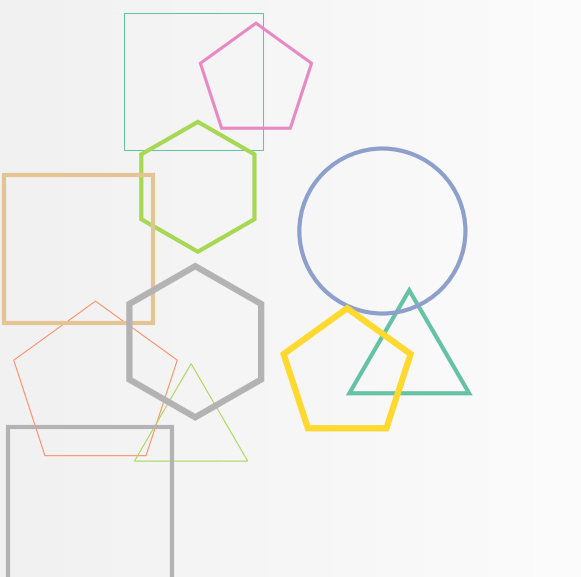[{"shape": "triangle", "thickness": 2, "radius": 0.59, "center": [0.704, 0.378]}, {"shape": "square", "thickness": 0.5, "radius": 0.6, "center": [0.333, 0.858]}, {"shape": "pentagon", "thickness": 0.5, "radius": 0.74, "center": [0.164, 0.33]}, {"shape": "circle", "thickness": 2, "radius": 0.71, "center": [0.658, 0.599]}, {"shape": "pentagon", "thickness": 1.5, "radius": 0.5, "center": [0.44, 0.858]}, {"shape": "hexagon", "thickness": 2, "radius": 0.56, "center": [0.34, 0.676]}, {"shape": "triangle", "thickness": 0.5, "radius": 0.56, "center": [0.329, 0.257]}, {"shape": "pentagon", "thickness": 3, "radius": 0.57, "center": [0.597, 0.351]}, {"shape": "square", "thickness": 2, "radius": 0.64, "center": [0.135, 0.568]}, {"shape": "square", "thickness": 2, "radius": 0.71, "center": [0.154, 0.119]}, {"shape": "hexagon", "thickness": 3, "radius": 0.65, "center": [0.336, 0.407]}]